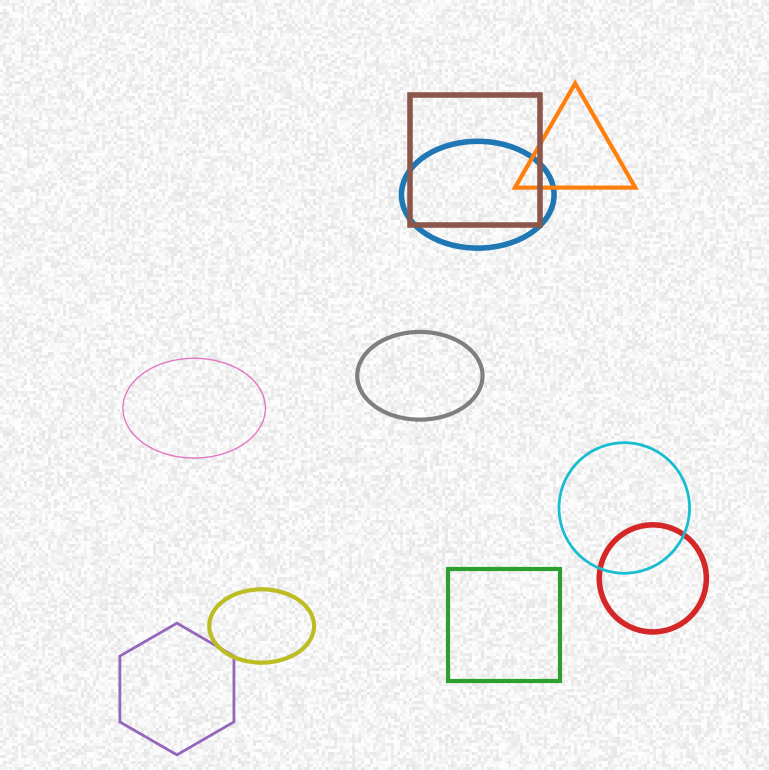[{"shape": "oval", "thickness": 2, "radius": 0.5, "center": [0.62, 0.747]}, {"shape": "triangle", "thickness": 1.5, "radius": 0.45, "center": [0.747, 0.801]}, {"shape": "square", "thickness": 1.5, "radius": 0.36, "center": [0.654, 0.188]}, {"shape": "circle", "thickness": 2, "radius": 0.35, "center": [0.848, 0.249]}, {"shape": "hexagon", "thickness": 1, "radius": 0.43, "center": [0.23, 0.105]}, {"shape": "square", "thickness": 2, "radius": 0.42, "center": [0.617, 0.792]}, {"shape": "oval", "thickness": 0.5, "radius": 0.46, "center": [0.252, 0.47]}, {"shape": "oval", "thickness": 1.5, "radius": 0.41, "center": [0.545, 0.512]}, {"shape": "oval", "thickness": 1.5, "radius": 0.34, "center": [0.34, 0.187]}, {"shape": "circle", "thickness": 1, "radius": 0.42, "center": [0.811, 0.34]}]